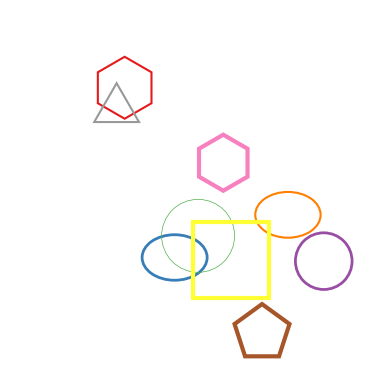[{"shape": "hexagon", "thickness": 1.5, "radius": 0.4, "center": [0.324, 0.772]}, {"shape": "oval", "thickness": 2, "radius": 0.42, "center": [0.454, 0.331]}, {"shape": "circle", "thickness": 0.5, "radius": 0.47, "center": [0.515, 0.387]}, {"shape": "circle", "thickness": 2, "radius": 0.37, "center": [0.841, 0.322]}, {"shape": "oval", "thickness": 1.5, "radius": 0.42, "center": [0.748, 0.442]}, {"shape": "square", "thickness": 3, "radius": 0.5, "center": [0.6, 0.325]}, {"shape": "pentagon", "thickness": 3, "radius": 0.38, "center": [0.681, 0.135]}, {"shape": "hexagon", "thickness": 3, "radius": 0.36, "center": [0.58, 0.577]}, {"shape": "triangle", "thickness": 1.5, "radius": 0.34, "center": [0.303, 0.717]}]